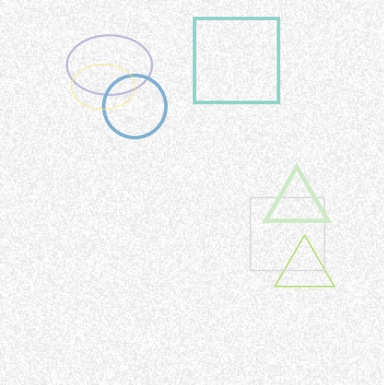[{"shape": "square", "thickness": 2.5, "radius": 0.55, "center": [0.613, 0.844]}, {"shape": "oval", "thickness": 1.5, "radius": 0.55, "center": [0.284, 0.831]}, {"shape": "circle", "thickness": 2.5, "radius": 0.4, "center": [0.35, 0.723]}, {"shape": "triangle", "thickness": 1, "radius": 0.45, "center": [0.791, 0.3]}, {"shape": "square", "thickness": 1, "radius": 0.48, "center": [0.746, 0.394]}, {"shape": "triangle", "thickness": 3, "radius": 0.47, "center": [0.771, 0.473]}, {"shape": "oval", "thickness": 0.5, "radius": 0.42, "center": [0.268, 0.775]}]